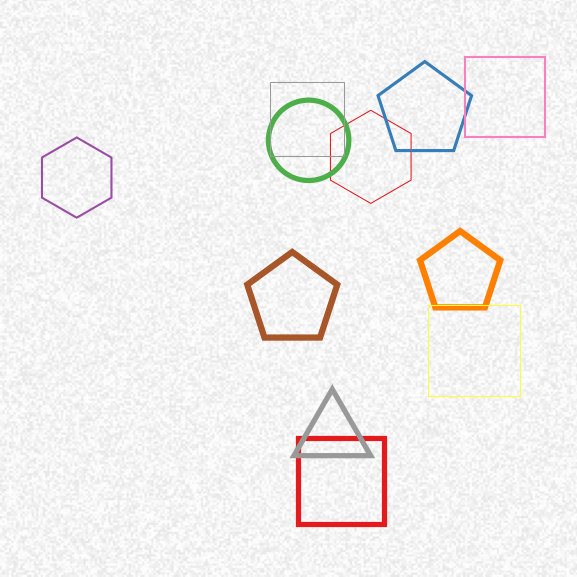[{"shape": "hexagon", "thickness": 0.5, "radius": 0.4, "center": [0.642, 0.728]}, {"shape": "square", "thickness": 2.5, "radius": 0.37, "center": [0.591, 0.166]}, {"shape": "pentagon", "thickness": 1.5, "radius": 0.43, "center": [0.736, 0.807]}, {"shape": "circle", "thickness": 2.5, "radius": 0.35, "center": [0.534, 0.756]}, {"shape": "hexagon", "thickness": 1, "radius": 0.35, "center": [0.133, 0.692]}, {"shape": "pentagon", "thickness": 3, "radius": 0.37, "center": [0.797, 0.526]}, {"shape": "square", "thickness": 0.5, "radius": 0.4, "center": [0.821, 0.392]}, {"shape": "pentagon", "thickness": 3, "radius": 0.41, "center": [0.506, 0.481]}, {"shape": "square", "thickness": 1, "radius": 0.35, "center": [0.874, 0.83]}, {"shape": "square", "thickness": 0.5, "radius": 0.32, "center": [0.531, 0.793]}, {"shape": "triangle", "thickness": 2.5, "radius": 0.38, "center": [0.575, 0.248]}]